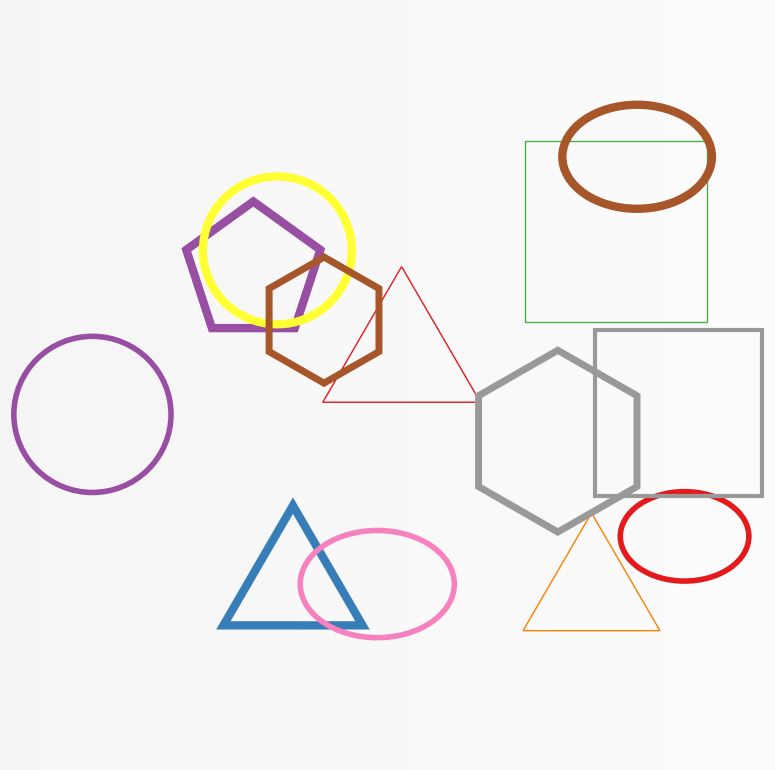[{"shape": "triangle", "thickness": 0.5, "radius": 0.59, "center": [0.518, 0.536]}, {"shape": "oval", "thickness": 2, "radius": 0.41, "center": [0.883, 0.303]}, {"shape": "triangle", "thickness": 3, "radius": 0.52, "center": [0.378, 0.24]}, {"shape": "square", "thickness": 0.5, "radius": 0.59, "center": [0.795, 0.7]}, {"shape": "circle", "thickness": 2, "radius": 0.51, "center": [0.119, 0.462]}, {"shape": "pentagon", "thickness": 3, "radius": 0.45, "center": [0.327, 0.647]}, {"shape": "triangle", "thickness": 0.5, "radius": 0.51, "center": [0.763, 0.232]}, {"shape": "circle", "thickness": 3, "radius": 0.48, "center": [0.358, 0.675]}, {"shape": "hexagon", "thickness": 2.5, "radius": 0.41, "center": [0.418, 0.584]}, {"shape": "oval", "thickness": 3, "radius": 0.48, "center": [0.822, 0.796]}, {"shape": "oval", "thickness": 2, "radius": 0.5, "center": [0.487, 0.241]}, {"shape": "hexagon", "thickness": 2.5, "radius": 0.59, "center": [0.72, 0.427]}, {"shape": "square", "thickness": 1.5, "radius": 0.54, "center": [0.875, 0.464]}]